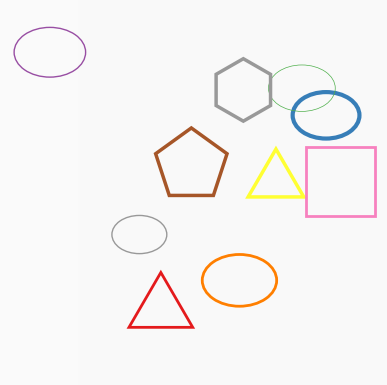[{"shape": "triangle", "thickness": 2, "radius": 0.47, "center": [0.415, 0.197]}, {"shape": "oval", "thickness": 3, "radius": 0.43, "center": [0.841, 0.7]}, {"shape": "oval", "thickness": 0.5, "radius": 0.43, "center": [0.779, 0.771]}, {"shape": "oval", "thickness": 1, "radius": 0.46, "center": [0.129, 0.864]}, {"shape": "oval", "thickness": 2, "radius": 0.48, "center": [0.618, 0.272]}, {"shape": "triangle", "thickness": 2.5, "radius": 0.41, "center": [0.712, 0.53]}, {"shape": "pentagon", "thickness": 2.5, "radius": 0.48, "center": [0.494, 0.571]}, {"shape": "square", "thickness": 2, "radius": 0.45, "center": [0.878, 0.528]}, {"shape": "oval", "thickness": 1, "radius": 0.35, "center": [0.36, 0.391]}, {"shape": "hexagon", "thickness": 2.5, "radius": 0.41, "center": [0.628, 0.766]}]